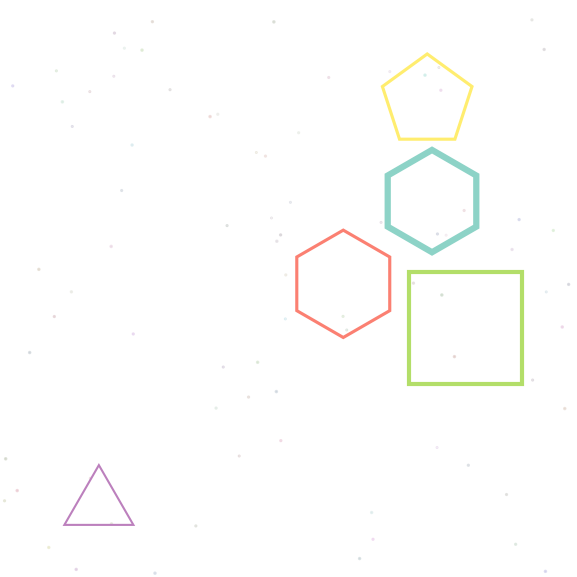[{"shape": "hexagon", "thickness": 3, "radius": 0.44, "center": [0.748, 0.651]}, {"shape": "hexagon", "thickness": 1.5, "radius": 0.46, "center": [0.594, 0.508]}, {"shape": "square", "thickness": 2, "radius": 0.49, "center": [0.806, 0.431]}, {"shape": "triangle", "thickness": 1, "radius": 0.34, "center": [0.171, 0.125]}, {"shape": "pentagon", "thickness": 1.5, "radius": 0.41, "center": [0.74, 0.824]}]